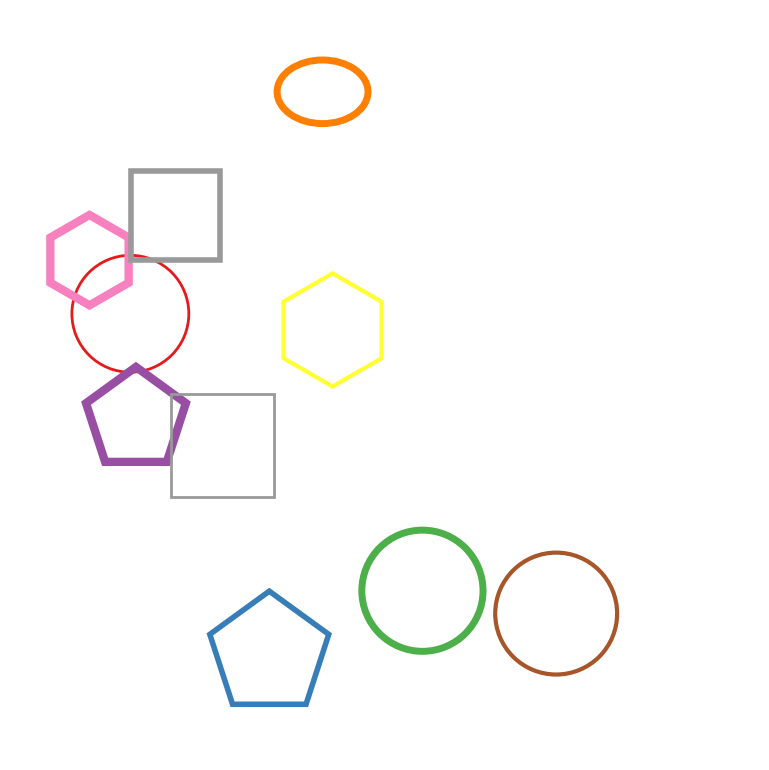[{"shape": "circle", "thickness": 1, "radius": 0.38, "center": [0.169, 0.593]}, {"shape": "pentagon", "thickness": 2, "radius": 0.41, "center": [0.35, 0.151]}, {"shape": "circle", "thickness": 2.5, "radius": 0.39, "center": [0.549, 0.233]}, {"shape": "pentagon", "thickness": 3, "radius": 0.34, "center": [0.177, 0.455]}, {"shape": "oval", "thickness": 2.5, "radius": 0.3, "center": [0.419, 0.881]}, {"shape": "hexagon", "thickness": 1.5, "radius": 0.37, "center": [0.432, 0.571]}, {"shape": "circle", "thickness": 1.5, "radius": 0.4, "center": [0.722, 0.203]}, {"shape": "hexagon", "thickness": 3, "radius": 0.29, "center": [0.116, 0.662]}, {"shape": "square", "thickness": 2, "radius": 0.29, "center": [0.228, 0.72]}, {"shape": "square", "thickness": 1, "radius": 0.33, "center": [0.289, 0.421]}]